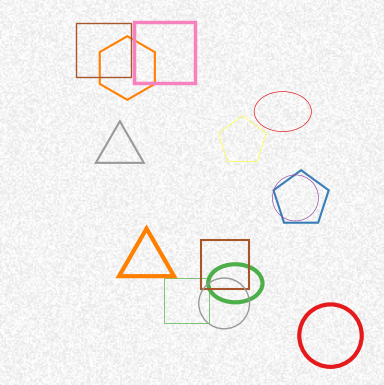[{"shape": "oval", "thickness": 0.5, "radius": 0.37, "center": [0.735, 0.71]}, {"shape": "circle", "thickness": 3, "radius": 0.41, "center": [0.858, 0.128]}, {"shape": "pentagon", "thickness": 1.5, "radius": 0.38, "center": [0.782, 0.483]}, {"shape": "square", "thickness": 0.5, "radius": 0.29, "center": [0.484, 0.22]}, {"shape": "oval", "thickness": 3, "radius": 0.35, "center": [0.611, 0.264]}, {"shape": "circle", "thickness": 0.5, "radius": 0.3, "center": [0.767, 0.486]}, {"shape": "hexagon", "thickness": 1.5, "radius": 0.41, "center": [0.331, 0.823]}, {"shape": "triangle", "thickness": 3, "radius": 0.41, "center": [0.381, 0.324]}, {"shape": "pentagon", "thickness": 0.5, "radius": 0.33, "center": [0.63, 0.634]}, {"shape": "square", "thickness": 1, "radius": 0.35, "center": [0.269, 0.87]}, {"shape": "square", "thickness": 1.5, "radius": 0.32, "center": [0.585, 0.313]}, {"shape": "square", "thickness": 2.5, "radius": 0.4, "center": [0.428, 0.863]}, {"shape": "triangle", "thickness": 1.5, "radius": 0.36, "center": [0.311, 0.613]}, {"shape": "circle", "thickness": 1, "radius": 0.33, "center": [0.582, 0.212]}]